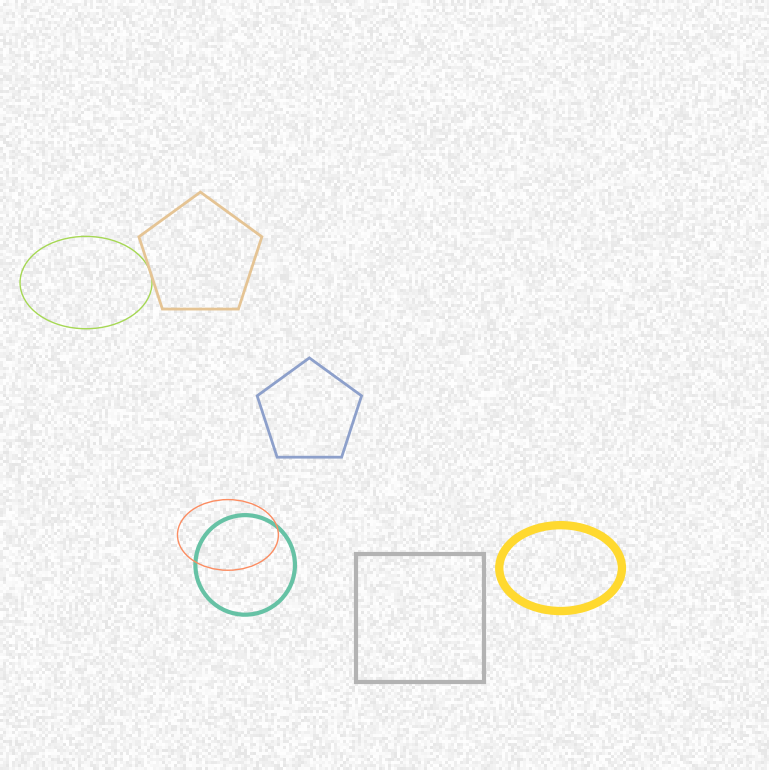[{"shape": "circle", "thickness": 1.5, "radius": 0.32, "center": [0.318, 0.266]}, {"shape": "oval", "thickness": 0.5, "radius": 0.33, "center": [0.296, 0.305]}, {"shape": "pentagon", "thickness": 1, "radius": 0.36, "center": [0.402, 0.464]}, {"shape": "oval", "thickness": 0.5, "radius": 0.43, "center": [0.112, 0.633]}, {"shape": "oval", "thickness": 3, "radius": 0.4, "center": [0.728, 0.262]}, {"shape": "pentagon", "thickness": 1, "radius": 0.42, "center": [0.26, 0.667]}, {"shape": "square", "thickness": 1.5, "radius": 0.42, "center": [0.546, 0.197]}]